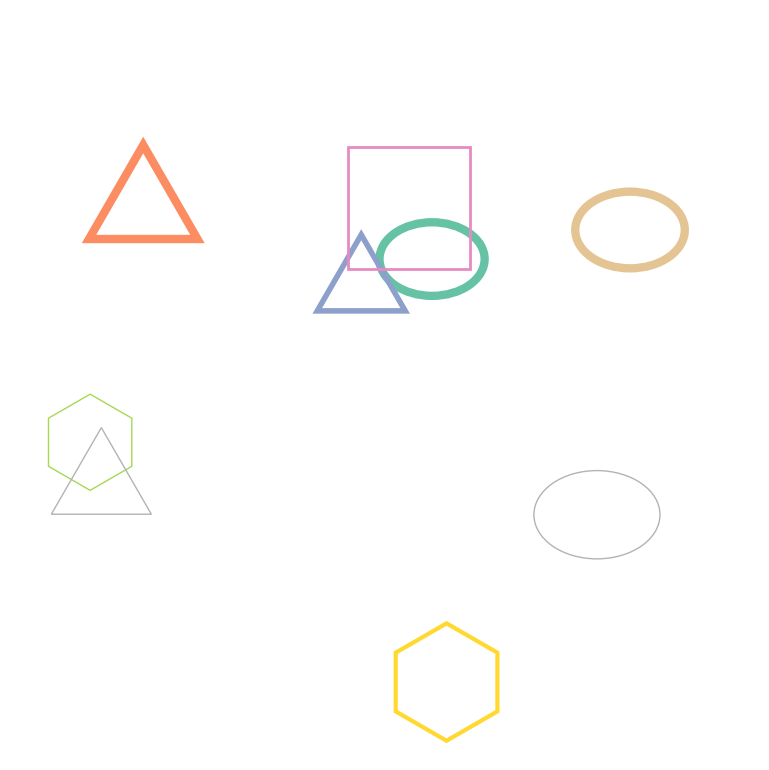[{"shape": "oval", "thickness": 3, "radius": 0.34, "center": [0.561, 0.664]}, {"shape": "triangle", "thickness": 3, "radius": 0.41, "center": [0.186, 0.73]}, {"shape": "triangle", "thickness": 2, "radius": 0.33, "center": [0.469, 0.629]}, {"shape": "square", "thickness": 1, "radius": 0.4, "center": [0.531, 0.73]}, {"shape": "hexagon", "thickness": 0.5, "radius": 0.31, "center": [0.117, 0.426]}, {"shape": "hexagon", "thickness": 1.5, "radius": 0.38, "center": [0.58, 0.114]}, {"shape": "oval", "thickness": 3, "radius": 0.36, "center": [0.818, 0.701]}, {"shape": "triangle", "thickness": 0.5, "radius": 0.37, "center": [0.132, 0.37]}, {"shape": "oval", "thickness": 0.5, "radius": 0.41, "center": [0.775, 0.332]}]